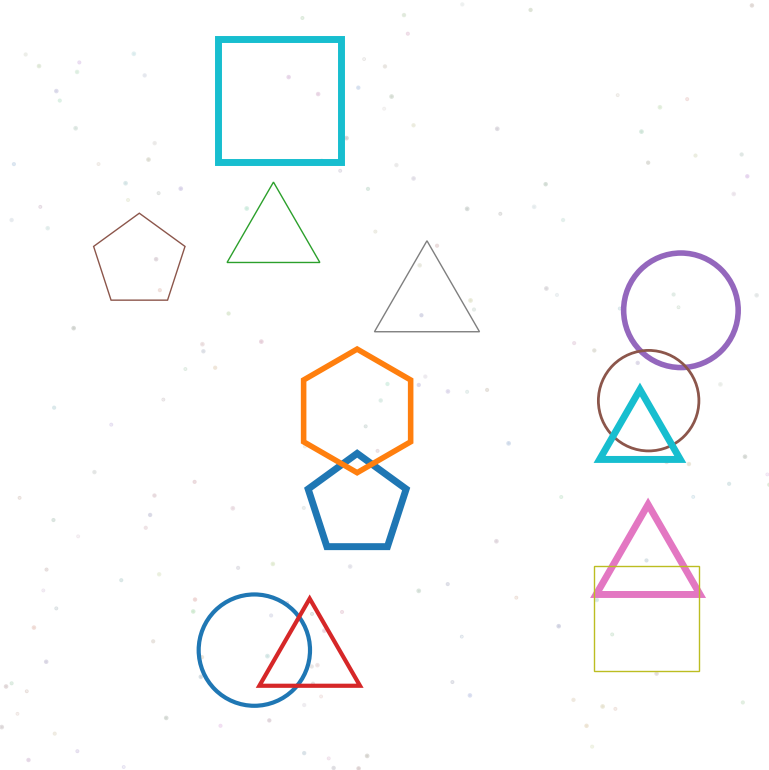[{"shape": "pentagon", "thickness": 2.5, "radius": 0.33, "center": [0.464, 0.344]}, {"shape": "circle", "thickness": 1.5, "radius": 0.36, "center": [0.33, 0.156]}, {"shape": "hexagon", "thickness": 2, "radius": 0.4, "center": [0.464, 0.466]}, {"shape": "triangle", "thickness": 0.5, "radius": 0.35, "center": [0.355, 0.694]}, {"shape": "triangle", "thickness": 1.5, "radius": 0.38, "center": [0.402, 0.147]}, {"shape": "circle", "thickness": 2, "radius": 0.37, "center": [0.884, 0.597]}, {"shape": "pentagon", "thickness": 0.5, "radius": 0.31, "center": [0.181, 0.661]}, {"shape": "circle", "thickness": 1, "radius": 0.33, "center": [0.842, 0.48]}, {"shape": "triangle", "thickness": 2.5, "radius": 0.39, "center": [0.842, 0.267]}, {"shape": "triangle", "thickness": 0.5, "radius": 0.39, "center": [0.555, 0.609]}, {"shape": "square", "thickness": 0.5, "radius": 0.34, "center": [0.84, 0.197]}, {"shape": "square", "thickness": 2.5, "radius": 0.4, "center": [0.363, 0.87]}, {"shape": "triangle", "thickness": 2.5, "radius": 0.3, "center": [0.831, 0.434]}]